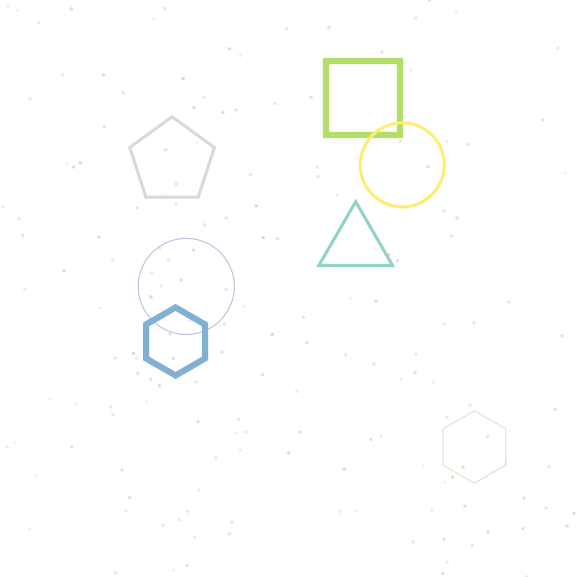[{"shape": "triangle", "thickness": 1.5, "radius": 0.37, "center": [0.616, 0.576]}, {"shape": "circle", "thickness": 0.5, "radius": 0.42, "center": [0.323, 0.503]}, {"shape": "hexagon", "thickness": 3, "radius": 0.29, "center": [0.304, 0.408]}, {"shape": "square", "thickness": 3, "radius": 0.32, "center": [0.628, 0.829]}, {"shape": "pentagon", "thickness": 1.5, "radius": 0.39, "center": [0.298, 0.72]}, {"shape": "hexagon", "thickness": 0.5, "radius": 0.31, "center": [0.821, 0.225]}, {"shape": "circle", "thickness": 1.5, "radius": 0.36, "center": [0.697, 0.714]}]